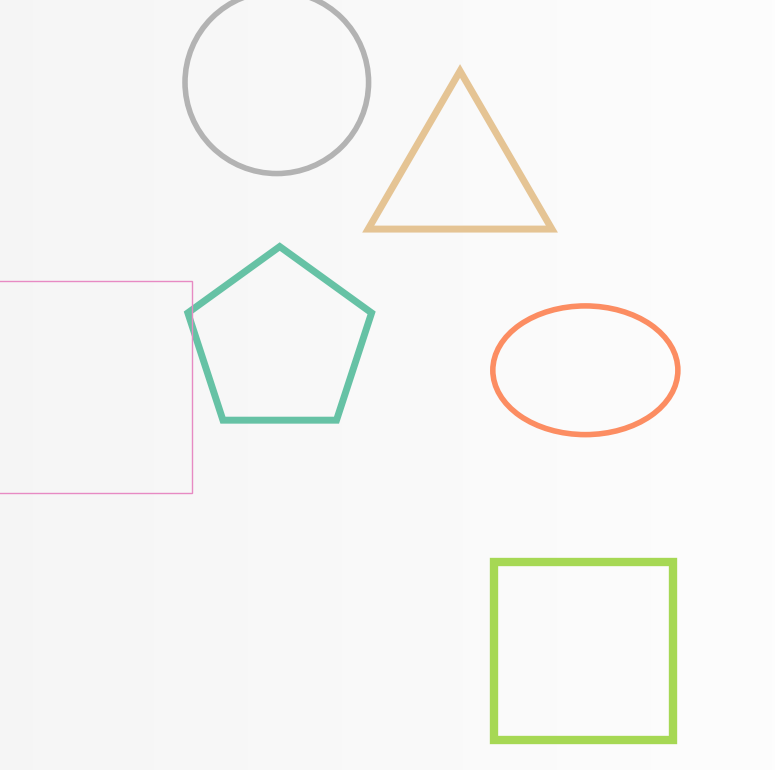[{"shape": "pentagon", "thickness": 2.5, "radius": 0.62, "center": [0.361, 0.555]}, {"shape": "oval", "thickness": 2, "radius": 0.6, "center": [0.755, 0.519]}, {"shape": "square", "thickness": 0.5, "radius": 0.69, "center": [0.11, 0.497]}, {"shape": "square", "thickness": 3, "radius": 0.58, "center": [0.753, 0.154]}, {"shape": "triangle", "thickness": 2.5, "radius": 0.68, "center": [0.594, 0.771]}, {"shape": "circle", "thickness": 2, "radius": 0.59, "center": [0.357, 0.893]}]